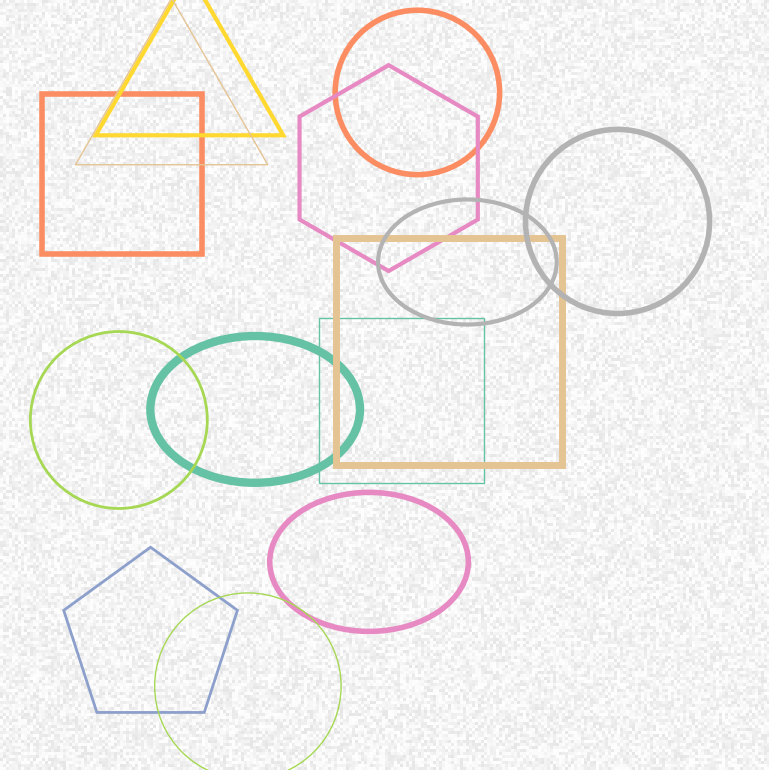[{"shape": "oval", "thickness": 3, "radius": 0.68, "center": [0.331, 0.468]}, {"shape": "square", "thickness": 0.5, "radius": 0.54, "center": [0.522, 0.48]}, {"shape": "square", "thickness": 2, "radius": 0.52, "center": [0.158, 0.774]}, {"shape": "circle", "thickness": 2, "radius": 0.53, "center": [0.542, 0.88]}, {"shape": "pentagon", "thickness": 1, "radius": 0.59, "center": [0.196, 0.171]}, {"shape": "oval", "thickness": 2, "radius": 0.64, "center": [0.479, 0.27]}, {"shape": "hexagon", "thickness": 1.5, "radius": 0.67, "center": [0.505, 0.782]}, {"shape": "circle", "thickness": 0.5, "radius": 0.61, "center": [0.322, 0.109]}, {"shape": "circle", "thickness": 1, "radius": 0.57, "center": [0.154, 0.455]}, {"shape": "triangle", "thickness": 1.5, "radius": 0.7, "center": [0.246, 0.895]}, {"shape": "triangle", "thickness": 0.5, "radius": 0.72, "center": [0.223, 0.858]}, {"shape": "square", "thickness": 2.5, "radius": 0.74, "center": [0.583, 0.543]}, {"shape": "circle", "thickness": 2, "radius": 0.6, "center": [0.802, 0.712]}, {"shape": "oval", "thickness": 1.5, "radius": 0.58, "center": [0.607, 0.66]}]